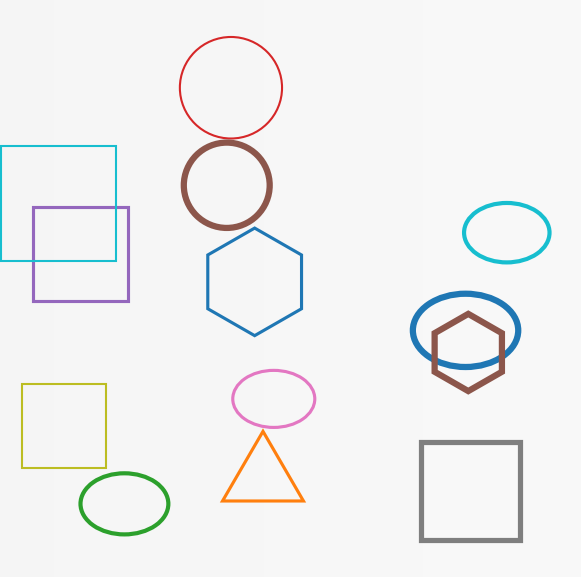[{"shape": "hexagon", "thickness": 1.5, "radius": 0.47, "center": [0.438, 0.511]}, {"shape": "oval", "thickness": 3, "radius": 0.45, "center": [0.801, 0.427]}, {"shape": "triangle", "thickness": 1.5, "radius": 0.4, "center": [0.452, 0.172]}, {"shape": "oval", "thickness": 2, "radius": 0.38, "center": [0.214, 0.127]}, {"shape": "circle", "thickness": 1, "radius": 0.44, "center": [0.397, 0.847]}, {"shape": "square", "thickness": 1.5, "radius": 0.41, "center": [0.139, 0.559]}, {"shape": "hexagon", "thickness": 3, "radius": 0.33, "center": [0.806, 0.389]}, {"shape": "circle", "thickness": 3, "radius": 0.37, "center": [0.39, 0.678]}, {"shape": "oval", "thickness": 1.5, "radius": 0.35, "center": [0.471, 0.308]}, {"shape": "square", "thickness": 2.5, "radius": 0.42, "center": [0.809, 0.149]}, {"shape": "square", "thickness": 1, "radius": 0.36, "center": [0.11, 0.261]}, {"shape": "oval", "thickness": 2, "radius": 0.37, "center": [0.872, 0.596]}, {"shape": "square", "thickness": 1, "radius": 0.5, "center": [0.101, 0.646]}]